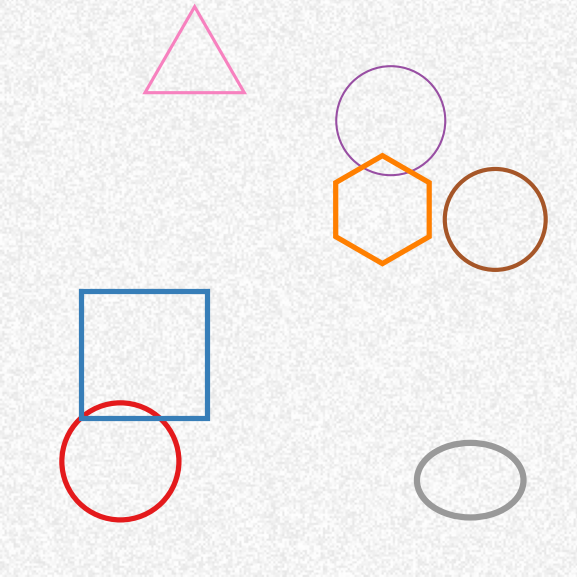[{"shape": "circle", "thickness": 2.5, "radius": 0.51, "center": [0.208, 0.2]}, {"shape": "square", "thickness": 2.5, "radius": 0.55, "center": [0.25, 0.385]}, {"shape": "circle", "thickness": 1, "radius": 0.47, "center": [0.677, 0.79]}, {"shape": "hexagon", "thickness": 2.5, "radius": 0.47, "center": [0.662, 0.636]}, {"shape": "circle", "thickness": 2, "radius": 0.44, "center": [0.858, 0.619]}, {"shape": "triangle", "thickness": 1.5, "radius": 0.5, "center": [0.337, 0.888]}, {"shape": "oval", "thickness": 3, "radius": 0.46, "center": [0.814, 0.168]}]